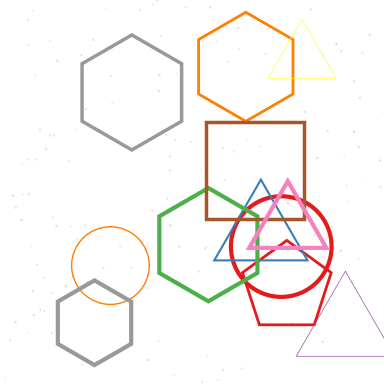[{"shape": "pentagon", "thickness": 2, "radius": 0.61, "center": [0.745, 0.254]}, {"shape": "circle", "thickness": 3, "radius": 0.65, "center": [0.731, 0.36]}, {"shape": "triangle", "thickness": 1.5, "radius": 0.7, "center": [0.678, 0.394]}, {"shape": "hexagon", "thickness": 3, "radius": 0.74, "center": [0.541, 0.365]}, {"shape": "triangle", "thickness": 0.5, "radius": 0.74, "center": [0.897, 0.148]}, {"shape": "hexagon", "thickness": 2, "radius": 0.71, "center": [0.638, 0.827]}, {"shape": "circle", "thickness": 1, "radius": 0.5, "center": [0.287, 0.31]}, {"shape": "triangle", "thickness": 0.5, "radius": 0.51, "center": [0.785, 0.848]}, {"shape": "square", "thickness": 2.5, "radius": 0.63, "center": [0.663, 0.556]}, {"shape": "triangle", "thickness": 3, "radius": 0.58, "center": [0.747, 0.414]}, {"shape": "hexagon", "thickness": 3, "radius": 0.55, "center": [0.245, 0.162]}, {"shape": "hexagon", "thickness": 2.5, "radius": 0.75, "center": [0.342, 0.76]}]